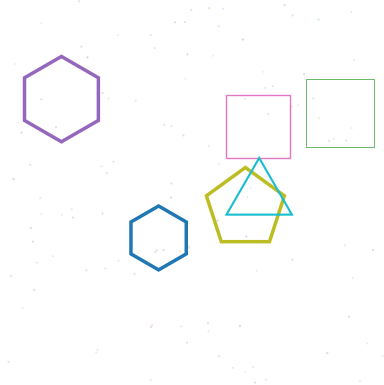[{"shape": "hexagon", "thickness": 2.5, "radius": 0.41, "center": [0.412, 0.382]}, {"shape": "square", "thickness": 0.5, "radius": 0.44, "center": [0.883, 0.705]}, {"shape": "hexagon", "thickness": 2.5, "radius": 0.55, "center": [0.16, 0.743]}, {"shape": "square", "thickness": 1, "radius": 0.41, "center": [0.67, 0.671]}, {"shape": "pentagon", "thickness": 2.5, "radius": 0.53, "center": [0.637, 0.458]}, {"shape": "triangle", "thickness": 1.5, "radius": 0.49, "center": [0.673, 0.492]}]